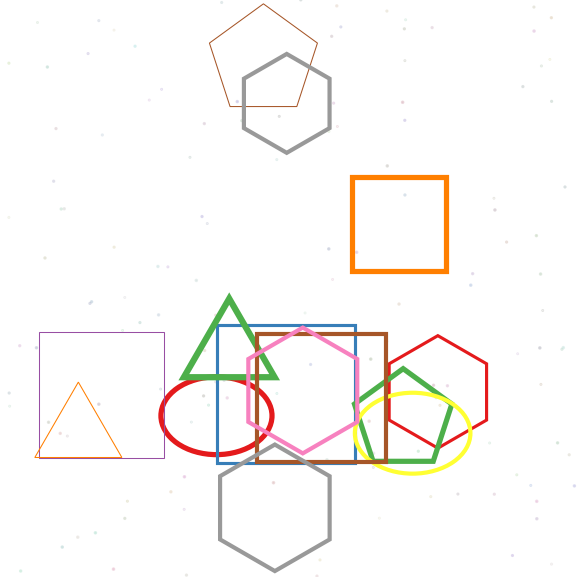[{"shape": "oval", "thickness": 2.5, "radius": 0.48, "center": [0.375, 0.279]}, {"shape": "hexagon", "thickness": 1.5, "radius": 0.49, "center": [0.758, 0.32]}, {"shape": "square", "thickness": 1.5, "radius": 0.6, "center": [0.496, 0.317]}, {"shape": "triangle", "thickness": 3, "radius": 0.45, "center": [0.397, 0.391]}, {"shape": "pentagon", "thickness": 2.5, "radius": 0.44, "center": [0.698, 0.272]}, {"shape": "square", "thickness": 0.5, "radius": 0.54, "center": [0.176, 0.316]}, {"shape": "triangle", "thickness": 0.5, "radius": 0.44, "center": [0.136, 0.25]}, {"shape": "square", "thickness": 2.5, "radius": 0.41, "center": [0.691, 0.612]}, {"shape": "oval", "thickness": 2, "radius": 0.5, "center": [0.715, 0.249]}, {"shape": "square", "thickness": 2, "radius": 0.56, "center": [0.557, 0.31]}, {"shape": "pentagon", "thickness": 0.5, "radius": 0.49, "center": [0.456, 0.894]}, {"shape": "hexagon", "thickness": 2, "radius": 0.54, "center": [0.524, 0.323]}, {"shape": "hexagon", "thickness": 2, "radius": 0.55, "center": [0.476, 0.12]}, {"shape": "hexagon", "thickness": 2, "radius": 0.43, "center": [0.497, 0.82]}]